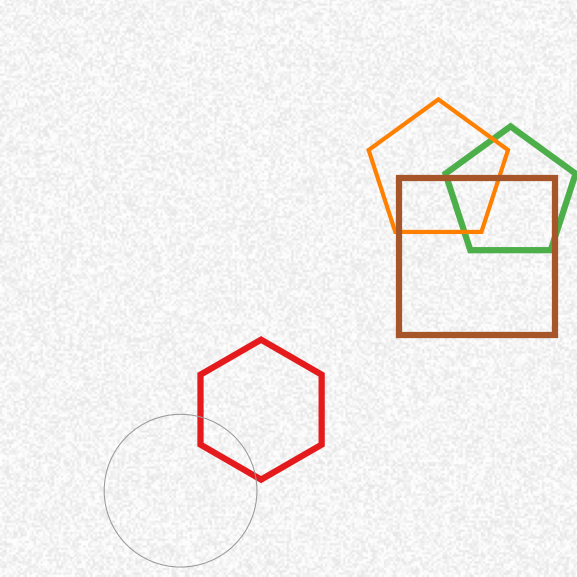[{"shape": "hexagon", "thickness": 3, "radius": 0.61, "center": [0.452, 0.29]}, {"shape": "pentagon", "thickness": 3, "radius": 0.59, "center": [0.884, 0.662]}, {"shape": "pentagon", "thickness": 2, "radius": 0.63, "center": [0.759, 0.7]}, {"shape": "square", "thickness": 3, "radius": 0.68, "center": [0.826, 0.556]}, {"shape": "circle", "thickness": 0.5, "radius": 0.66, "center": [0.313, 0.149]}]